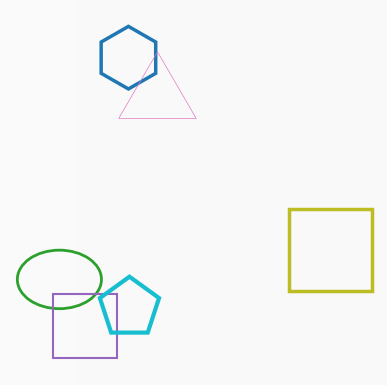[{"shape": "hexagon", "thickness": 2.5, "radius": 0.41, "center": [0.331, 0.85]}, {"shape": "oval", "thickness": 2, "radius": 0.54, "center": [0.153, 0.274]}, {"shape": "square", "thickness": 1.5, "radius": 0.42, "center": [0.22, 0.154]}, {"shape": "triangle", "thickness": 0.5, "radius": 0.58, "center": [0.406, 0.75]}, {"shape": "square", "thickness": 2.5, "radius": 0.53, "center": [0.854, 0.35]}, {"shape": "pentagon", "thickness": 3, "radius": 0.4, "center": [0.334, 0.201]}]